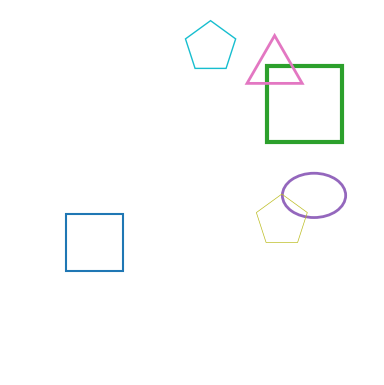[{"shape": "square", "thickness": 1.5, "radius": 0.37, "center": [0.247, 0.37]}, {"shape": "square", "thickness": 3, "radius": 0.49, "center": [0.791, 0.73]}, {"shape": "oval", "thickness": 2, "radius": 0.41, "center": [0.816, 0.492]}, {"shape": "triangle", "thickness": 2, "radius": 0.41, "center": [0.713, 0.825]}, {"shape": "pentagon", "thickness": 0.5, "radius": 0.35, "center": [0.732, 0.426]}, {"shape": "pentagon", "thickness": 1, "radius": 0.34, "center": [0.547, 0.878]}]